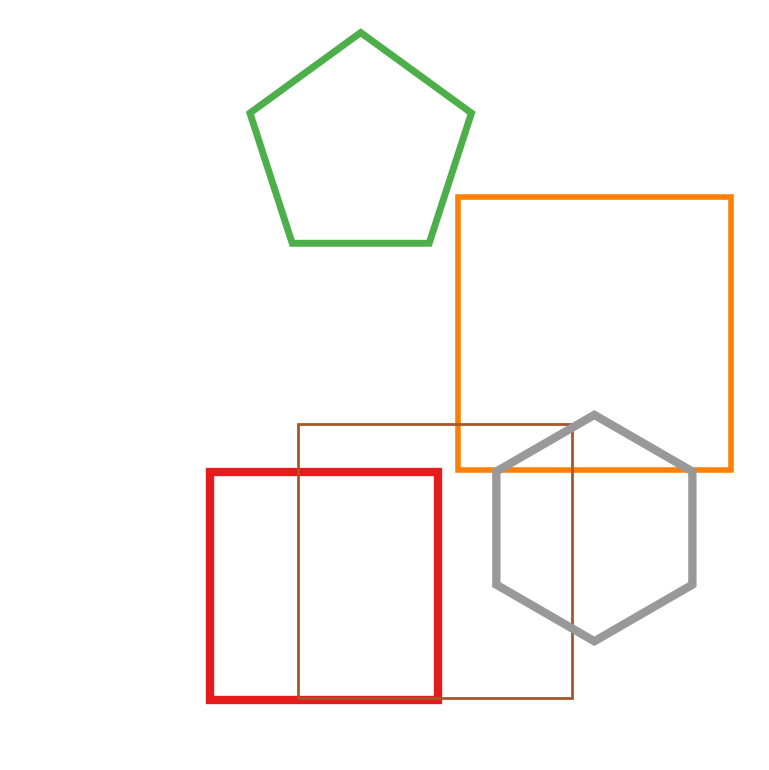[{"shape": "square", "thickness": 3, "radius": 0.74, "center": [0.421, 0.239]}, {"shape": "pentagon", "thickness": 2.5, "radius": 0.76, "center": [0.468, 0.806]}, {"shape": "square", "thickness": 2, "radius": 0.89, "center": [0.772, 0.567]}, {"shape": "square", "thickness": 1, "radius": 0.89, "center": [0.565, 0.272]}, {"shape": "hexagon", "thickness": 3, "radius": 0.73, "center": [0.772, 0.314]}]